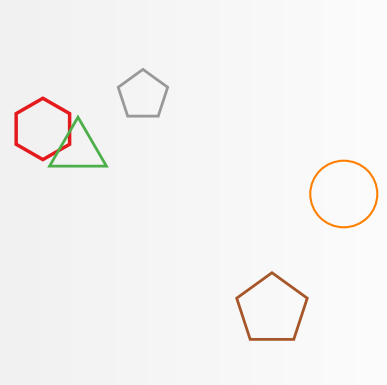[{"shape": "hexagon", "thickness": 2.5, "radius": 0.4, "center": [0.111, 0.665]}, {"shape": "triangle", "thickness": 2, "radius": 0.42, "center": [0.201, 0.611]}, {"shape": "circle", "thickness": 1.5, "radius": 0.43, "center": [0.887, 0.496]}, {"shape": "pentagon", "thickness": 2, "radius": 0.48, "center": [0.702, 0.196]}, {"shape": "pentagon", "thickness": 2, "radius": 0.34, "center": [0.369, 0.753]}]